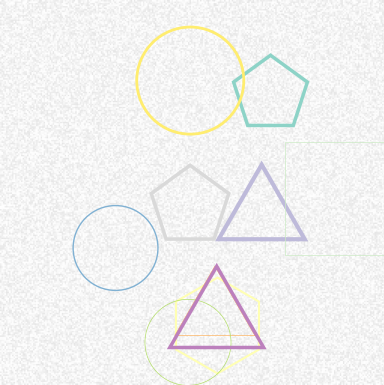[{"shape": "pentagon", "thickness": 2.5, "radius": 0.5, "center": [0.703, 0.756]}, {"shape": "hexagon", "thickness": 1.5, "radius": 0.62, "center": [0.565, 0.154]}, {"shape": "triangle", "thickness": 3, "radius": 0.65, "center": [0.68, 0.443]}, {"shape": "circle", "thickness": 1, "radius": 0.55, "center": [0.3, 0.356]}, {"shape": "triangle", "thickness": 0.5, "radius": 0.6, "center": [0.558, 0.188]}, {"shape": "circle", "thickness": 0.5, "radius": 0.56, "center": [0.488, 0.111]}, {"shape": "pentagon", "thickness": 2.5, "radius": 0.53, "center": [0.494, 0.465]}, {"shape": "triangle", "thickness": 2.5, "radius": 0.7, "center": [0.563, 0.168]}, {"shape": "square", "thickness": 0.5, "radius": 0.73, "center": [0.888, 0.483]}, {"shape": "circle", "thickness": 2, "radius": 0.7, "center": [0.494, 0.791]}]